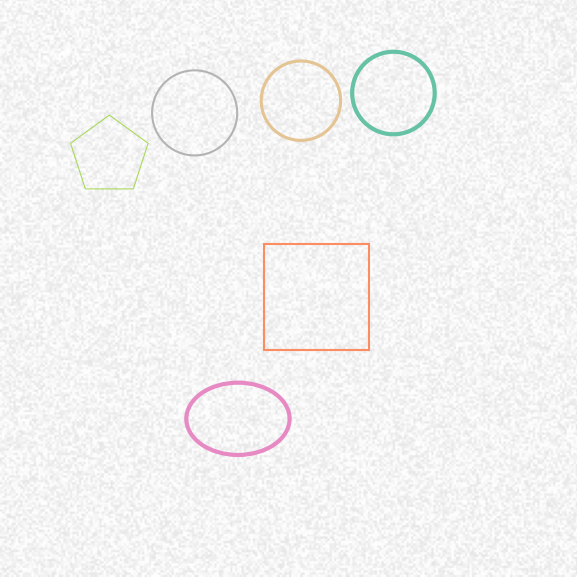[{"shape": "circle", "thickness": 2, "radius": 0.36, "center": [0.681, 0.838]}, {"shape": "square", "thickness": 1, "radius": 0.46, "center": [0.548, 0.484]}, {"shape": "oval", "thickness": 2, "radius": 0.45, "center": [0.412, 0.274]}, {"shape": "pentagon", "thickness": 0.5, "radius": 0.35, "center": [0.189, 0.729]}, {"shape": "circle", "thickness": 1.5, "radius": 0.34, "center": [0.521, 0.825]}, {"shape": "circle", "thickness": 1, "radius": 0.37, "center": [0.337, 0.804]}]